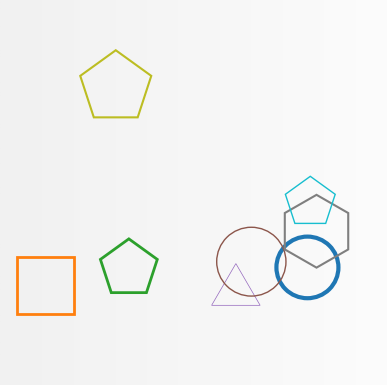[{"shape": "circle", "thickness": 3, "radius": 0.4, "center": [0.793, 0.305]}, {"shape": "square", "thickness": 2, "radius": 0.37, "center": [0.118, 0.258]}, {"shape": "pentagon", "thickness": 2, "radius": 0.39, "center": [0.333, 0.302]}, {"shape": "triangle", "thickness": 0.5, "radius": 0.36, "center": [0.609, 0.243]}, {"shape": "circle", "thickness": 1, "radius": 0.45, "center": [0.649, 0.32]}, {"shape": "hexagon", "thickness": 1.5, "radius": 0.47, "center": [0.817, 0.399]}, {"shape": "pentagon", "thickness": 1.5, "radius": 0.48, "center": [0.299, 0.773]}, {"shape": "pentagon", "thickness": 1, "radius": 0.34, "center": [0.801, 0.474]}]